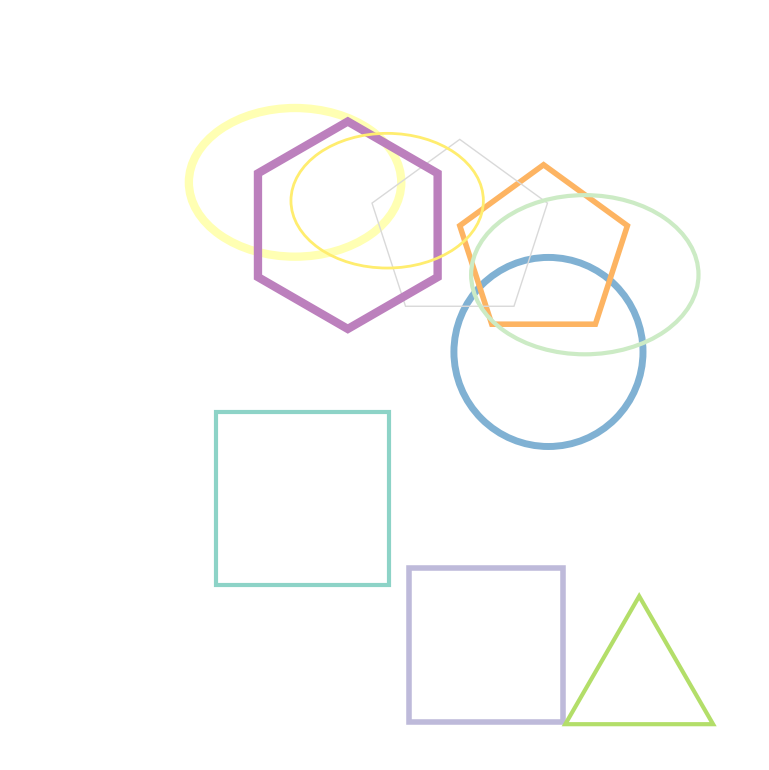[{"shape": "square", "thickness": 1.5, "radius": 0.56, "center": [0.393, 0.352]}, {"shape": "oval", "thickness": 3, "radius": 0.69, "center": [0.383, 0.763]}, {"shape": "square", "thickness": 2, "radius": 0.5, "center": [0.632, 0.162]}, {"shape": "circle", "thickness": 2.5, "radius": 0.61, "center": [0.712, 0.543]}, {"shape": "pentagon", "thickness": 2, "radius": 0.57, "center": [0.706, 0.672]}, {"shape": "triangle", "thickness": 1.5, "radius": 0.55, "center": [0.83, 0.115]}, {"shape": "pentagon", "thickness": 0.5, "radius": 0.6, "center": [0.597, 0.699]}, {"shape": "hexagon", "thickness": 3, "radius": 0.67, "center": [0.452, 0.708]}, {"shape": "oval", "thickness": 1.5, "radius": 0.74, "center": [0.759, 0.643]}, {"shape": "oval", "thickness": 1, "radius": 0.62, "center": [0.503, 0.739]}]